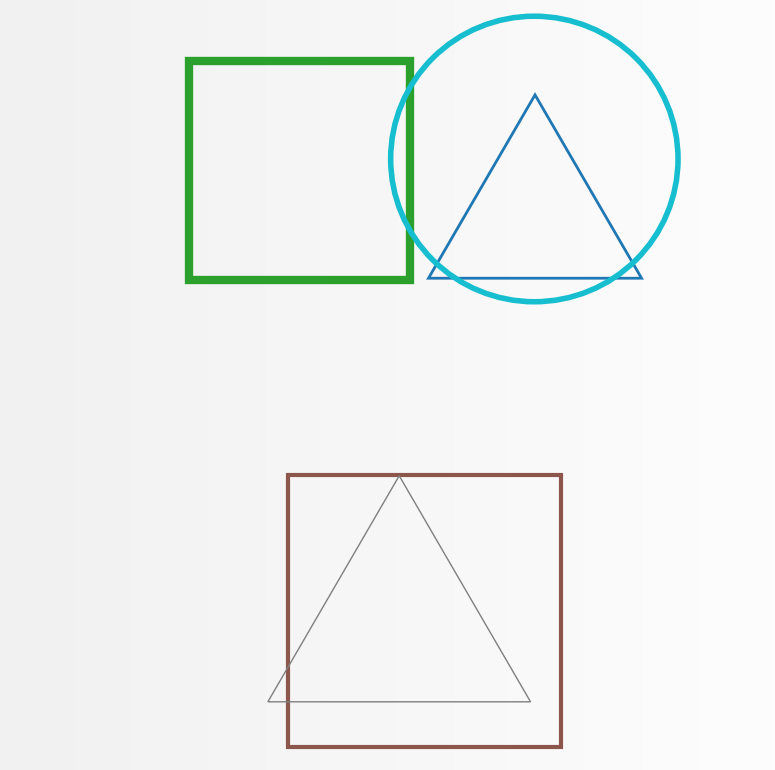[{"shape": "triangle", "thickness": 1, "radius": 0.79, "center": [0.69, 0.718]}, {"shape": "square", "thickness": 3, "radius": 0.71, "center": [0.386, 0.779]}, {"shape": "square", "thickness": 1.5, "radius": 0.88, "center": [0.547, 0.207]}, {"shape": "triangle", "thickness": 0.5, "radius": 0.98, "center": [0.515, 0.186]}, {"shape": "circle", "thickness": 2, "radius": 0.93, "center": [0.689, 0.794]}]